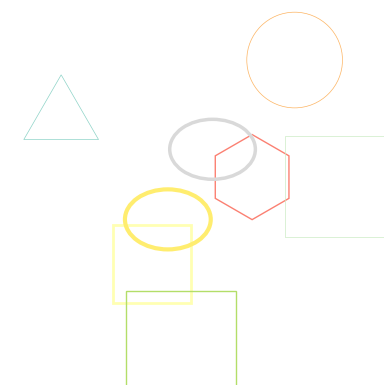[{"shape": "triangle", "thickness": 0.5, "radius": 0.56, "center": [0.159, 0.694]}, {"shape": "square", "thickness": 2, "radius": 0.51, "center": [0.395, 0.314]}, {"shape": "hexagon", "thickness": 1, "radius": 0.55, "center": [0.655, 0.54]}, {"shape": "circle", "thickness": 0.5, "radius": 0.62, "center": [0.765, 0.844]}, {"shape": "square", "thickness": 1, "radius": 0.71, "center": [0.469, 0.1]}, {"shape": "oval", "thickness": 2.5, "radius": 0.56, "center": [0.552, 0.612]}, {"shape": "square", "thickness": 0.5, "radius": 0.65, "center": [0.871, 0.516]}, {"shape": "oval", "thickness": 3, "radius": 0.56, "center": [0.436, 0.43]}]